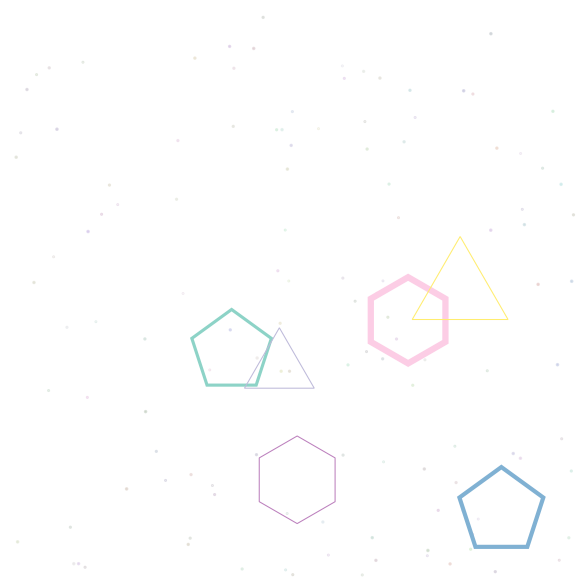[{"shape": "pentagon", "thickness": 1.5, "radius": 0.36, "center": [0.401, 0.391]}, {"shape": "triangle", "thickness": 0.5, "radius": 0.35, "center": [0.484, 0.362]}, {"shape": "pentagon", "thickness": 2, "radius": 0.38, "center": [0.868, 0.114]}, {"shape": "hexagon", "thickness": 3, "radius": 0.37, "center": [0.707, 0.444]}, {"shape": "hexagon", "thickness": 0.5, "radius": 0.38, "center": [0.515, 0.168]}, {"shape": "triangle", "thickness": 0.5, "radius": 0.48, "center": [0.797, 0.494]}]